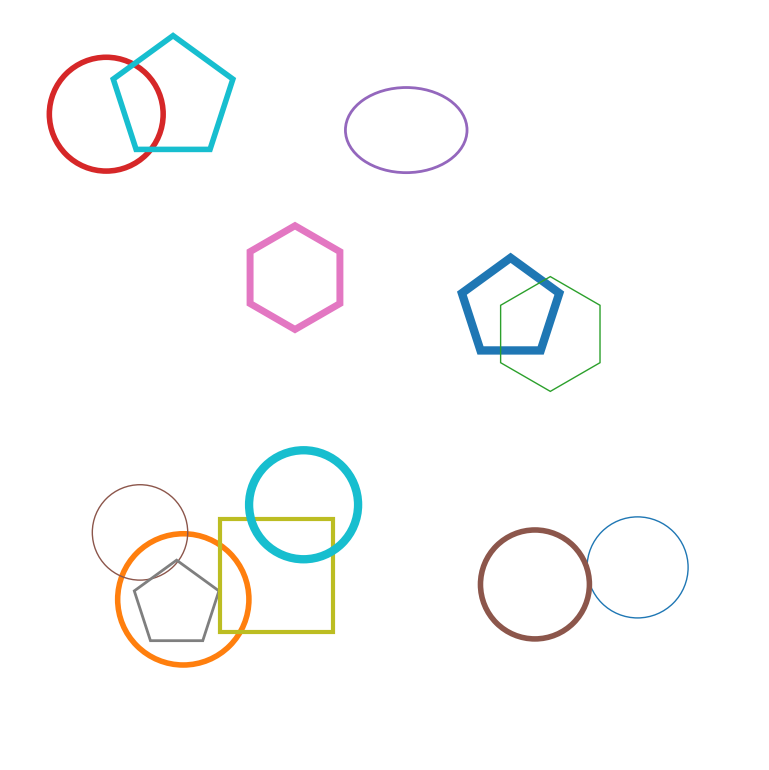[{"shape": "circle", "thickness": 0.5, "radius": 0.33, "center": [0.828, 0.263]}, {"shape": "pentagon", "thickness": 3, "radius": 0.33, "center": [0.663, 0.599]}, {"shape": "circle", "thickness": 2, "radius": 0.43, "center": [0.238, 0.222]}, {"shape": "hexagon", "thickness": 0.5, "radius": 0.37, "center": [0.715, 0.566]}, {"shape": "circle", "thickness": 2, "radius": 0.37, "center": [0.138, 0.852]}, {"shape": "oval", "thickness": 1, "radius": 0.39, "center": [0.528, 0.831]}, {"shape": "circle", "thickness": 2, "radius": 0.35, "center": [0.695, 0.241]}, {"shape": "circle", "thickness": 0.5, "radius": 0.31, "center": [0.182, 0.309]}, {"shape": "hexagon", "thickness": 2.5, "radius": 0.34, "center": [0.383, 0.639]}, {"shape": "pentagon", "thickness": 1, "radius": 0.29, "center": [0.229, 0.215]}, {"shape": "square", "thickness": 1.5, "radius": 0.37, "center": [0.359, 0.252]}, {"shape": "pentagon", "thickness": 2, "radius": 0.41, "center": [0.225, 0.872]}, {"shape": "circle", "thickness": 3, "radius": 0.35, "center": [0.394, 0.344]}]